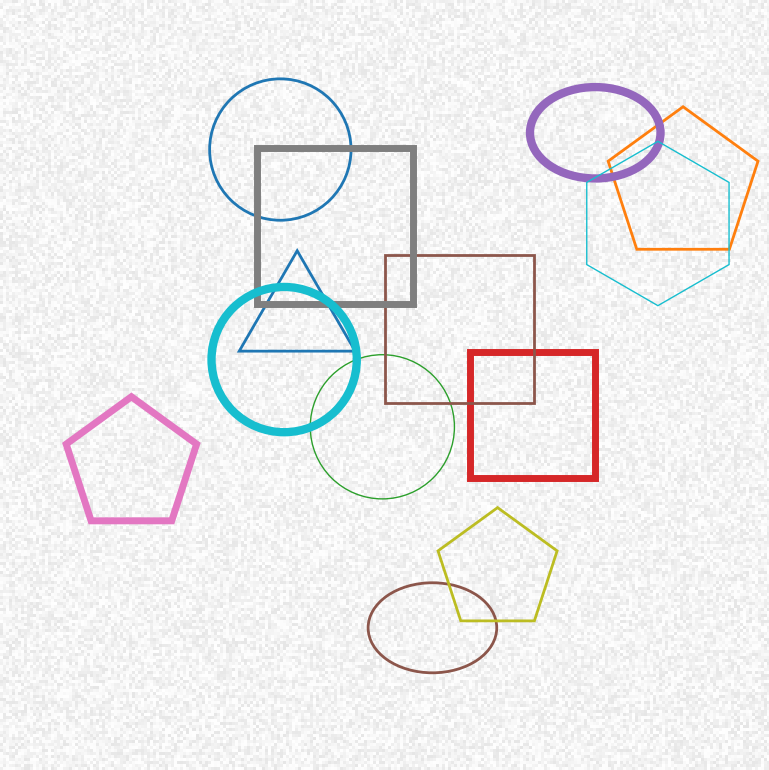[{"shape": "circle", "thickness": 1, "radius": 0.46, "center": [0.364, 0.806]}, {"shape": "triangle", "thickness": 1, "radius": 0.43, "center": [0.386, 0.587]}, {"shape": "pentagon", "thickness": 1, "radius": 0.51, "center": [0.887, 0.759]}, {"shape": "circle", "thickness": 0.5, "radius": 0.47, "center": [0.497, 0.446]}, {"shape": "square", "thickness": 2.5, "radius": 0.41, "center": [0.691, 0.461]}, {"shape": "oval", "thickness": 3, "radius": 0.42, "center": [0.773, 0.828]}, {"shape": "oval", "thickness": 1, "radius": 0.42, "center": [0.562, 0.185]}, {"shape": "square", "thickness": 1, "radius": 0.48, "center": [0.597, 0.573]}, {"shape": "pentagon", "thickness": 2.5, "radius": 0.45, "center": [0.171, 0.396]}, {"shape": "square", "thickness": 2.5, "radius": 0.51, "center": [0.435, 0.706]}, {"shape": "pentagon", "thickness": 1, "radius": 0.41, "center": [0.646, 0.259]}, {"shape": "hexagon", "thickness": 0.5, "radius": 0.53, "center": [0.854, 0.71]}, {"shape": "circle", "thickness": 3, "radius": 0.47, "center": [0.369, 0.533]}]